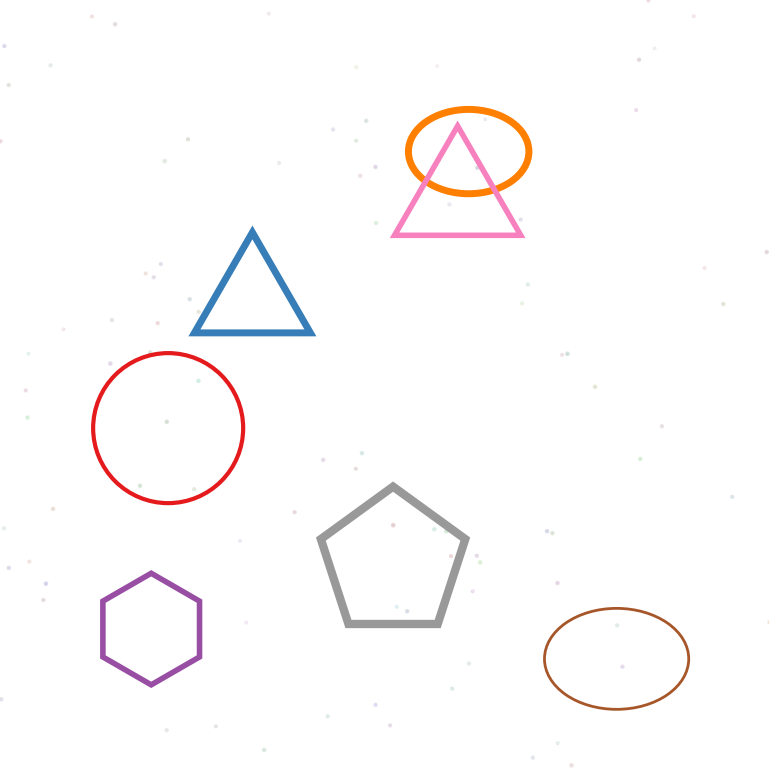[{"shape": "circle", "thickness": 1.5, "radius": 0.49, "center": [0.218, 0.444]}, {"shape": "triangle", "thickness": 2.5, "radius": 0.43, "center": [0.328, 0.611]}, {"shape": "hexagon", "thickness": 2, "radius": 0.36, "center": [0.196, 0.183]}, {"shape": "oval", "thickness": 2.5, "radius": 0.39, "center": [0.609, 0.803]}, {"shape": "oval", "thickness": 1, "radius": 0.47, "center": [0.801, 0.144]}, {"shape": "triangle", "thickness": 2, "radius": 0.47, "center": [0.594, 0.742]}, {"shape": "pentagon", "thickness": 3, "radius": 0.49, "center": [0.51, 0.269]}]